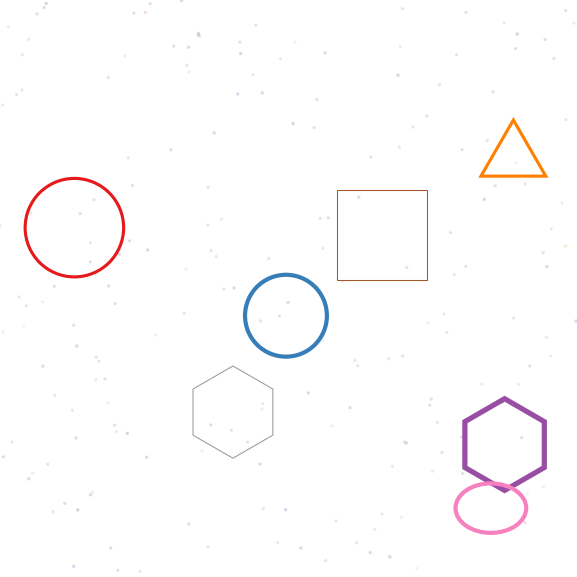[{"shape": "circle", "thickness": 1.5, "radius": 0.43, "center": [0.129, 0.605]}, {"shape": "circle", "thickness": 2, "radius": 0.35, "center": [0.495, 0.452]}, {"shape": "hexagon", "thickness": 2.5, "radius": 0.4, "center": [0.874, 0.229]}, {"shape": "triangle", "thickness": 1.5, "radius": 0.32, "center": [0.889, 0.727]}, {"shape": "square", "thickness": 0.5, "radius": 0.39, "center": [0.661, 0.592]}, {"shape": "oval", "thickness": 2, "radius": 0.31, "center": [0.85, 0.119]}, {"shape": "hexagon", "thickness": 0.5, "radius": 0.4, "center": [0.403, 0.286]}]